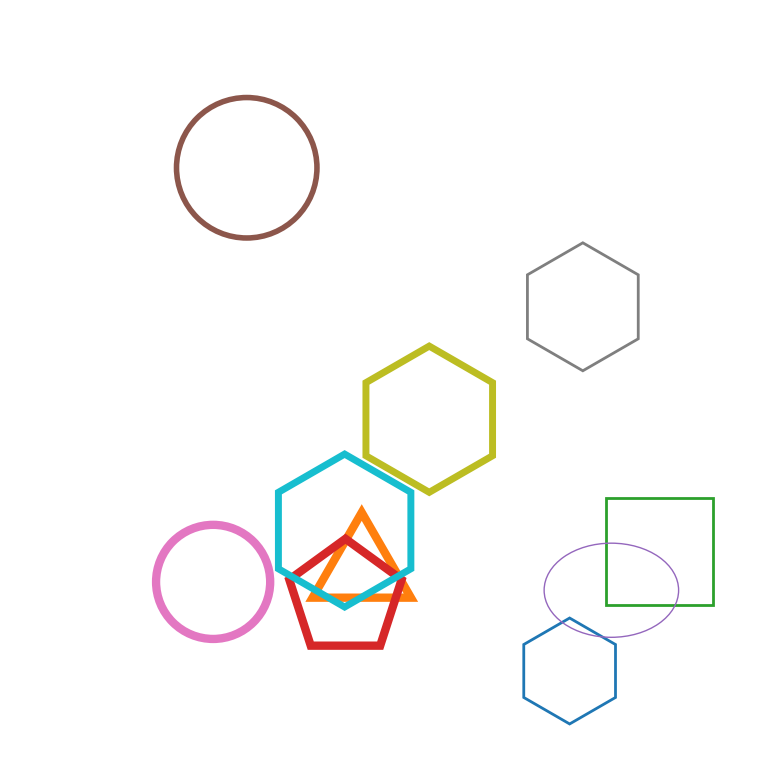[{"shape": "hexagon", "thickness": 1, "radius": 0.34, "center": [0.74, 0.129]}, {"shape": "triangle", "thickness": 3, "radius": 0.37, "center": [0.47, 0.261]}, {"shape": "square", "thickness": 1, "radius": 0.35, "center": [0.857, 0.284]}, {"shape": "pentagon", "thickness": 3, "radius": 0.38, "center": [0.449, 0.224]}, {"shape": "oval", "thickness": 0.5, "radius": 0.44, "center": [0.794, 0.233]}, {"shape": "circle", "thickness": 2, "radius": 0.46, "center": [0.32, 0.782]}, {"shape": "circle", "thickness": 3, "radius": 0.37, "center": [0.277, 0.244]}, {"shape": "hexagon", "thickness": 1, "radius": 0.42, "center": [0.757, 0.602]}, {"shape": "hexagon", "thickness": 2.5, "radius": 0.47, "center": [0.557, 0.456]}, {"shape": "hexagon", "thickness": 2.5, "radius": 0.5, "center": [0.448, 0.311]}]